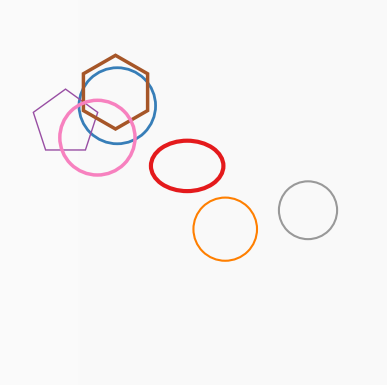[{"shape": "oval", "thickness": 3, "radius": 0.47, "center": [0.483, 0.569]}, {"shape": "circle", "thickness": 2, "radius": 0.49, "center": [0.303, 0.725]}, {"shape": "pentagon", "thickness": 1, "radius": 0.44, "center": [0.169, 0.681]}, {"shape": "circle", "thickness": 1.5, "radius": 0.41, "center": [0.581, 0.405]}, {"shape": "hexagon", "thickness": 2.5, "radius": 0.48, "center": [0.298, 0.761]}, {"shape": "circle", "thickness": 2.5, "radius": 0.49, "center": [0.251, 0.642]}, {"shape": "circle", "thickness": 1.5, "radius": 0.38, "center": [0.795, 0.454]}]